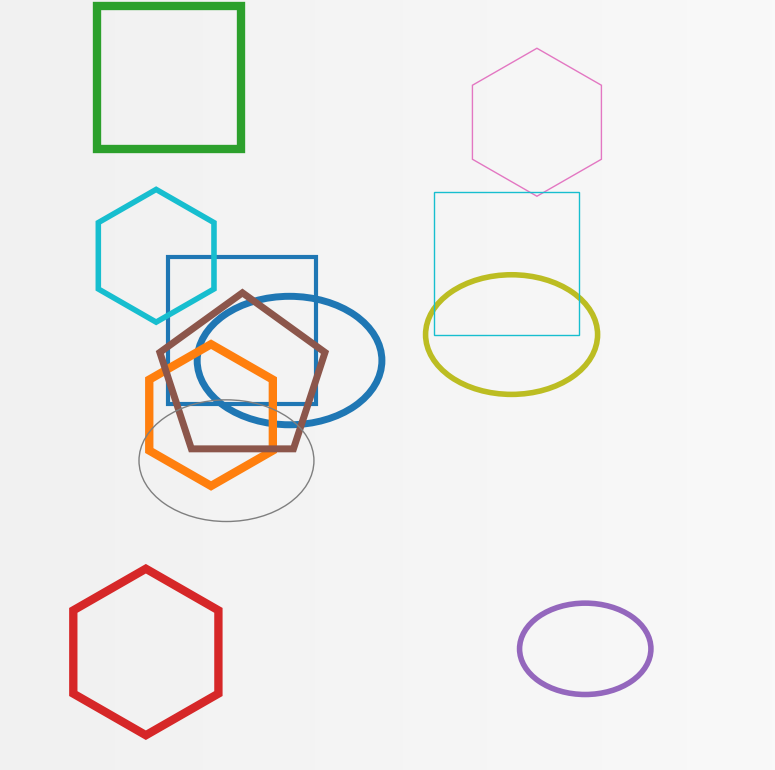[{"shape": "oval", "thickness": 2.5, "radius": 0.6, "center": [0.374, 0.532]}, {"shape": "square", "thickness": 1.5, "radius": 0.48, "center": [0.312, 0.571]}, {"shape": "hexagon", "thickness": 3, "radius": 0.46, "center": [0.272, 0.461]}, {"shape": "square", "thickness": 3, "radius": 0.46, "center": [0.218, 0.9]}, {"shape": "hexagon", "thickness": 3, "radius": 0.54, "center": [0.188, 0.153]}, {"shape": "oval", "thickness": 2, "radius": 0.42, "center": [0.755, 0.157]}, {"shape": "pentagon", "thickness": 2.5, "radius": 0.56, "center": [0.313, 0.508]}, {"shape": "hexagon", "thickness": 0.5, "radius": 0.48, "center": [0.693, 0.841]}, {"shape": "oval", "thickness": 0.5, "radius": 0.56, "center": [0.292, 0.402]}, {"shape": "oval", "thickness": 2, "radius": 0.55, "center": [0.66, 0.565]}, {"shape": "hexagon", "thickness": 2, "radius": 0.43, "center": [0.201, 0.668]}, {"shape": "square", "thickness": 0.5, "radius": 0.47, "center": [0.654, 0.658]}]